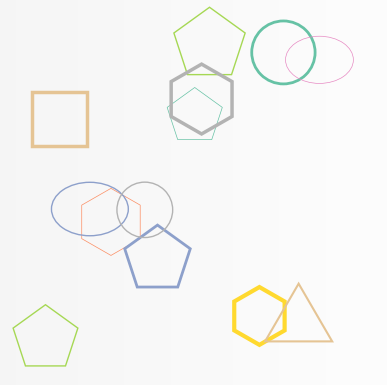[{"shape": "circle", "thickness": 2, "radius": 0.41, "center": [0.731, 0.864]}, {"shape": "pentagon", "thickness": 0.5, "radius": 0.37, "center": [0.503, 0.698]}, {"shape": "hexagon", "thickness": 0.5, "radius": 0.44, "center": [0.286, 0.424]}, {"shape": "oval", "thickness": 1, "radius": 0.5, "center": [0.232, 0.457]}, {"shape": "pentagon", "thickness": 2, "radius": 0.44, "center": [0.406, 0.326]}, {"shape": "oval", "thickness": 0.5, "radius": 0.44, "center": [0.824, 0.845]}, {"shape": "pentagon", "thickness": 1, "radius": 0.44, "center": [0.117, 0.121]}, {"shape": "pentagon", "thickness": 1, "radius": 0.48, "center": [0.541, 0.884]}, {"shape": "hexagon", "thickness": 3, "radius": 0.38, "center": [0.669, 0.179]}, {"shape": "square", "thickness": 2.5, "radius": 0.35, "center": [0.153, 0.691]}, {"shape": "triangle", "thickness": 1.5, "radius": 0.5, "center": [0.771, 0.163]}, {"shape": "hexagon", "thickness": 2.5, "radius": 0.45, "center": [0.52, 0.743]}, {"shape": "circle", "thickness": 1, "radius": 0.36, "center": [0.374, 0.455]}]